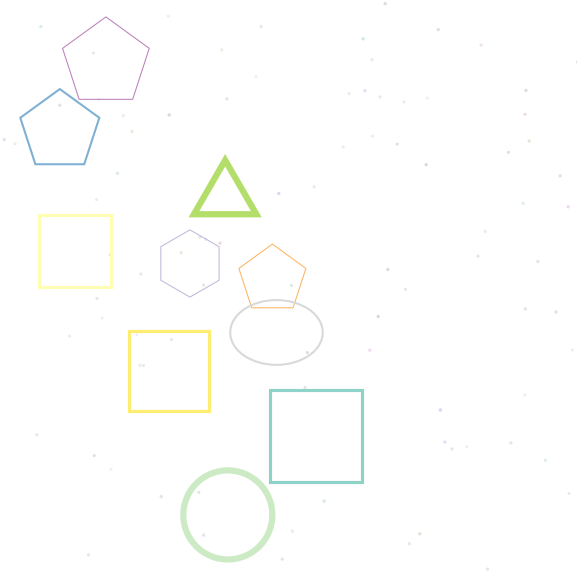[{"shape": "square", "thickness": 1.5, "radius": 0.4, "center": [0.547, 0.244]}, {"shape": "square", "thickness": 1.5, "radius": 0.31, "center": [0.13, 0.565]}, {"shape": "hexagon", "thickness": 0.5, "radius": 0.29, "center": [0.329, 0.543]}, {"shape": "pentagon", "thickness": 1, "radius": 0.36, "center": [0.104, 0.773]}, {"shape": "pentagon", "thickness": 0.5, "radius": 0.3, "center": [0.472, 0.515]}, {"shape": "triangle", "thickness": 3, "radius": 0.31, "center": [0.39, 0.659]}, {"shape": "oval", "thickness": 1, "radius": 0.4, "center": [0.479, 0.423]}, {"shape": "pentagon", "thickness": 0.5, "radius": 0.39, "center": [0.183, 0.891]}, {"shape": "circle", "thickness": 3, "radius": 0.39, "center": [0.395, 0.107]}, {"shape": "square", "thickness": 1.5, "radius": 0.35, "center": [0.293, 0.356]}]